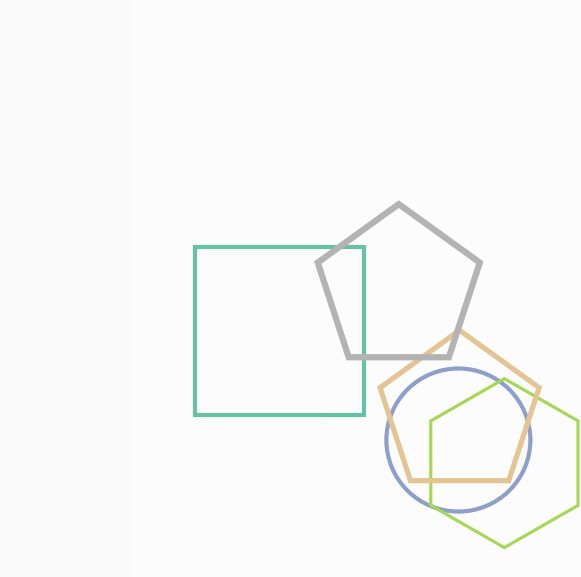[{"shape": "square", "thickness": 2, "radius": 0.73, "center": [0.481, 0.426]}, {"shape": "circle", "thickness": 2, "radius": 0.62, "center": [0.789, 0.237]}, {"shape": "hexagon", "thickness": 1.5, "radius": 0.73, "center": [0.868, 0.197]}, {"shape": "pentagon", "thickness": 2.5, "radius": 0.72, "center": [0.791, 0.283]}, {"shape": "pentagon", "thickness": 3, "radius": 0.73, "center": [0.686, 0.499]}]